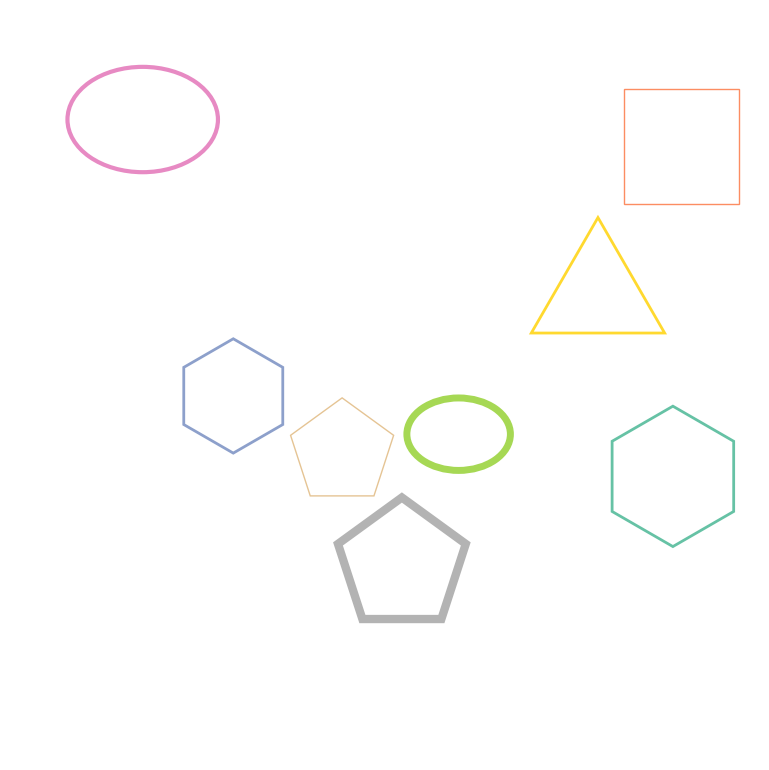[{"shape": "hexagon", "thickness": 1, "radius": 0.46, "center": [0.874, 0.381]}, {"shape": "square", "thickness": 0.5, "radius": 0.37, "center": [0.885, 0.81]}, {"shape": "hexagon", "thickness": 1, "radius": 0.37, "center": [0.303, 0.486]}, {"shape": "oval", "thickness": 1.5, "radius": 0.49, "center": [0.185, 0.845]}, {"shape": "oval", "thickness": 2.5, "radius": 0.34, "center": [0.596, 0.436]}, {"shape": "triangle", "thickness": 1, "radius": 0.5, "center": [0.777, 0.617]}, {"shape": "pentagon", "thickness": 0.5, "radius": 0.35, "center": [0.444, 0.413]}, {"shape": "pentagon", "thickness": 3, "radius": 0.44, "center": [0.522, 0.267]}]